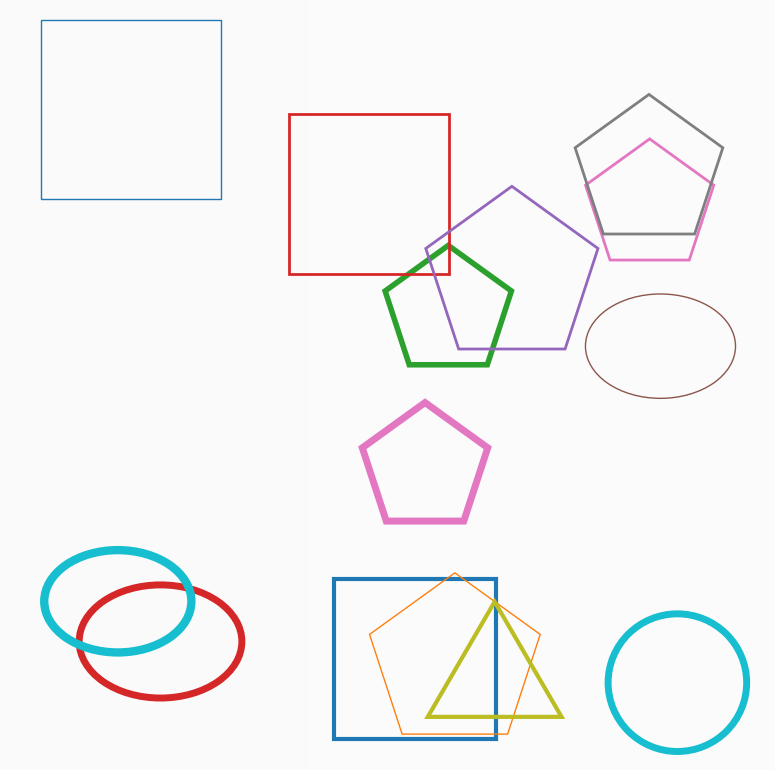[{"shape": "square", "thickness": 1.5, "radius": 0.52, "center": [0.535, 0.144]}, {"shape": "square", "thickness": 0.5, "radius": 0.58, "center": [0.169, 0.858]}, {"shape": "pentagon", "thickness": 0.5, "radius": 0.58, "center": [0.587, 0.14]}, {"shape": "pentagon", "thickness": 2, "radius": 0.43, "center": [0.578, 0.596]}, {"shape": "square", "thickness": 1, "radius": 0.52, "center": [0.476, 0.748]}, {"shape": "oval", "thickness": 2.5, "radius": 0.52, "center": [0.207, 0.167]}, {"shape": "pentagon", "thickness": 1, "radius": 0.58, "center": [0.66, 0.641]}, {"shape": "oval", "thickness": 0.5, "radius": 0.48, "center": [0.852, 0.55]}, {"shape": "pentagon", "thickness": 2.5, "radius": 0.43, "center": [0.548, 0.392]}, {"shape": "pentagon", "thickness": 1, "radius": 0.43, "center": [0.838, 0.733]}, {"shape": "pentagon", "thickness": 1, "radius": 0.5, "center": [0.837, 0.777]}, {"shape": "triangle", "thickness": 1.5, "radius": 0.5, "center": [0.638, 0.119]}, {"shape": "oval", "thickness": 3, "radius": 0.47, "center": [0.152, 0.219]}, {"shape": "circle", "thickness": 2.5, "radius": 0.45, "center": [0.874, 0.113]}]